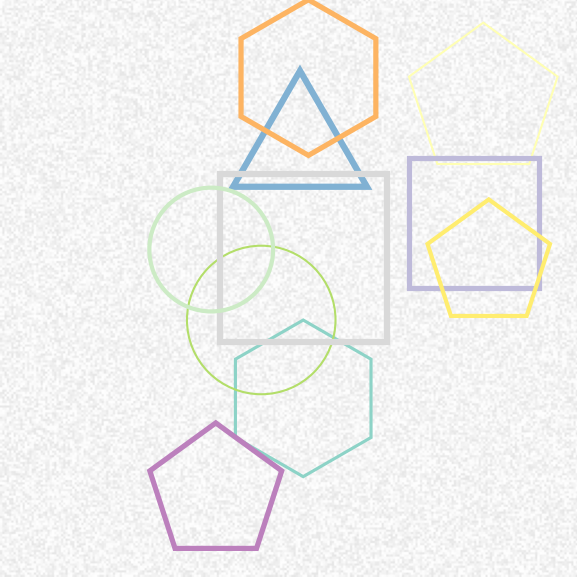[{"shape": "hexagon", "thickness": 1.5, "radius": 0.68, "center": [0.525, 0.309]}, {"shape": "pentagon", "thickness": 1, "radius": 0.68, "center": [0.837, 0.825]}, {"shape": "square", "thickness": 2.5, "radius": 0.56, "center": [0.821, 0.612]}, {"shape": "triangle", "thickness": 3, "radius": 0.67, "center": [0.519, 0.743]}, {"shape": "hexagon", "thickness": 2.5, "radius": 0.67, "center": [0.534, 0.865]}, {"shape": "circle", "thickness": 1, "radius": 0.64, "center": [0.452, 0.445]}, {"shape": "square", "thickness": 3, "radius": 0.72, "center": [0.525, 0.553]}, {"shape": "pentagon", "thickness": 2.5, "radius": 0.6, "center": [0.374, 0.147]}, {"shape": "circle", "thickness": 2, "radius": 0.54, "center": [0.366, 0.567]}, {"shape": "pentagon", "thickness": 2, "radius": 0.56, "center": [0.846, 0.542]}]